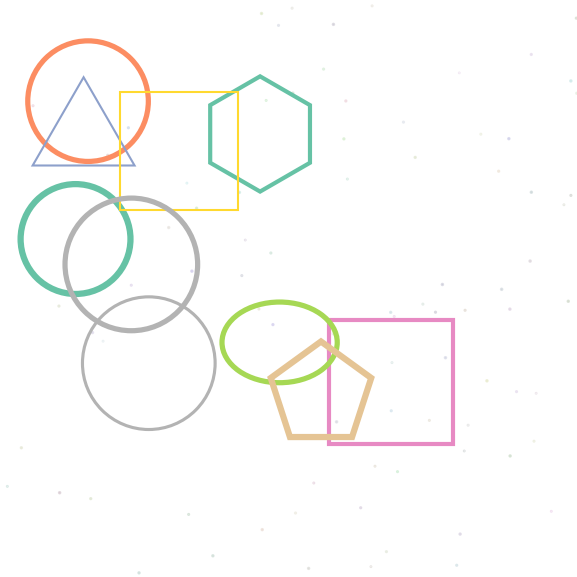[{"shape": "circle", "thickness": 3, "radius": 0.48, "center": [0.131, 0.585]}, {"shape": "hexagon", "thickness": 2, "radius": 0.5, "center": [0.45, 0.767]}, {"shape": "circle", "thickness": 2.5, "radius": 0.52, "center": [0.152, 0.824]}, {"shape": "triangle", "thickness": 1, "radius": 0.51, "center": [0.145, 0.763]}, {"shape": "square", "thickness": 2, "radius": 0.54, "center": [0.677, 0.338]}, {"shape": "oval", "thickness": 2.5, "radius": 0.5, "center": [0.484, 0.406]}, {"shape": "square", "thickness": 1, "radius": 0.51, "center": [0.309, 0.738]}, {"shape": "pentagon", "thickness": 3, "radius": 0.46, "center": [0.556, 0.316]}, {"shape": "circle", "thickness": 2.5, "radius": 0.57, "center": [0.227, 0.541]}, {"shape": "circle", "thickness": 1.5, "radius": 0.57, "center": [0.258, 0.37]}]